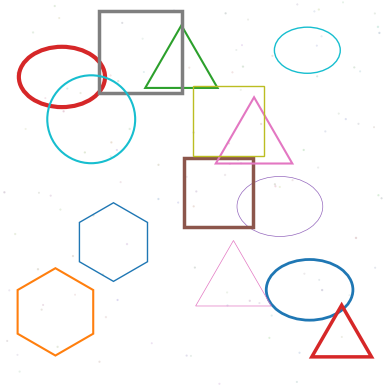[{"shape": "oval", "thickness": 2, "radius": 0.56, "center": [0.804, 0.247]}, {"shape": "hexagon", "thickness": 1, "radius": 0.51, "center": [0.295, 0.371]}, {"shape": "hexagon", "thickness": 1.5, "radius": 0.57, "center": [0.144, 0.19]}, {"shape": "triangle", "thickness": 1.5, "radius": 0.54, "center": [0.471, 0.826]}, {"shape": "triangle", "thickness": 2.5, "radius": 0.45, "center": [0.887, 0.118]}, {"shape": "oval", "thickness": 3, "radius": 0.56, "center": [0.161, 0.8]}, {"shape": "oval", "thickness": 0.5, "radius": 0.56, "center": [0.727, 0.464]}, {"shape": "square", "thickness": 2.5, "radius": 0.45, "center": [0.567, 0.499]}, {"shape": "triangle", "thickness": 1.5, "radius": 0.57, "center": [0.66, 0.633]}, {"shape": "triangle", "thickness": 0.5, "radius": 0.57, "center": [0.606, 0.262]}, {"shape": "square", "thickness": 2.5, "radius": 0.54, "center": [0.365, 0.865]}, {"shape": "square", "thickness": 1, "radius": 0.46, "center": [0.594, 0.686]}, {"shape": "oval", "thickness": 1, "radius": 0.43, "center": [0.798, 0.87]}, {"shape": "circle", "thickness": 1.5, "radius": 0.57, "center": [0.237, 0.69]}]